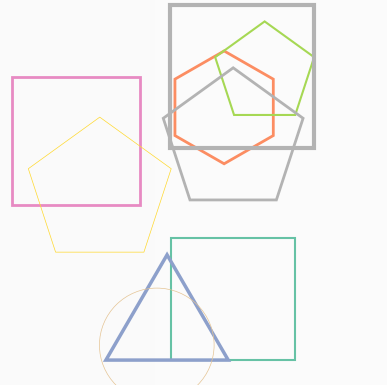[{"shape": "square", "thickness": 1.5, "radius": 0.8, "center": [0.601, 0.223]}, {"shape": "hexagon", "thickness": 2, "radius": 0.73, "center": [0.578, 0.721]}, {"shape": "triangle", "thickness": 2.5, "radius": 0.91, "center": [0.431, 0.156]}, {"shape": "square", "thickness": 2, "radius": 0.83, "center": [0.196, 0.634]}, {"shape": "pentagon", "thickness": 1.5, "radius": 0.67, "center": [0.683, 0.81]}, {"shape": "pentagon", "thickness": 0.5, "radius": 0.97, "center": [0.257, 0.502]}, {"shape": "circle", "thickness": 0.5, "radius": 0.74, "center": [0.405, 0.104]}, {"shape": "square", "thickness": 3, "radius": 0.93, "center": [0.625, 0.802]}, {"shape": "pentagon", "thickness": 2, "radius": 0.95, "center": [0.602, 0.634]}]